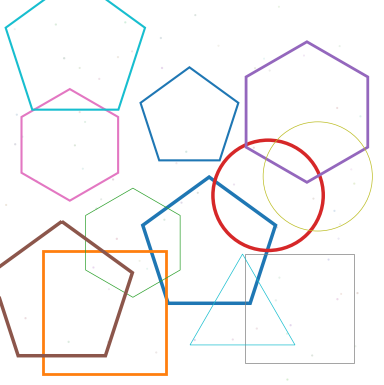[{"shape": "pentagon", "thickness": 2.5, "radius": 0.91, "center": [0.543, 0.359]}, {"shape": "pentagon", "thickness": 1.5, "radius": 0.67, "center": [0.492, 0.692]}, {"shape": "square", "thickness": 2, "radius": 0.8, "center": [0.272, 0.189]}, {"shape": "hexagon", "thickness": 0.5, "radius": 0.71, "center": [0.345, 0.37]}, {"shape": "circle", "thickness": 2.5, "radius": 0.72, "center": [0.696, 0.493]}, {"shape": "hexagon", "thickness": 2, "radius": 0.91, "center": [0.797, 0.709]}, {"shape": "pentagon", "thickness": 2.5, "radius": 0.96, "center": [0.16, 0.232]}, {"shape": "hexagon", "thickness": 1.5, "radius": 0.72, "center": [0.181, 0.624]}, {"shape": "square", "thickness": 0.5, "radius": 0.71, "center": [0.777, 0.199]}, {"shape": "circle", "thickness": 0.5, "radius": 0.71, "center": [0.825, 0.542]}, {"shape": "pentagon", "thickness": 1.5, "radius": 0.95, "center": [0.196, 0.869]}, {"shape": "triangle", "thickness": 0.5, "radius": 0.79, "center": [0.63, 0.183]}]